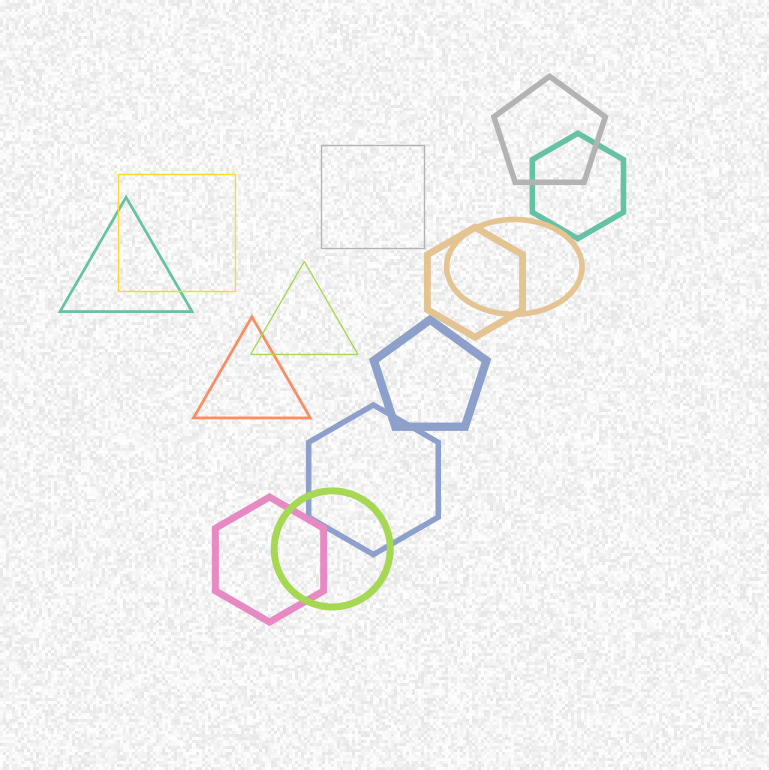[{"shape": "hexagon", "thickness": 2, "radius": 0.34, "center": [0.751, 0.758]}, {"shape": "triangle", "thickness": 1, "radius": 0.5, "center": [0.164, 0.645]}, {"shape": "triangle", "thickness": 1, "radius": 0.44, "center": [0.327, 0.501]}, {"shape": "hexagon", "thickness": 2, "radius": 0.49, "center": [0.485, 0.377]}, {"shape": "pentagon", "thickness": 3, "radius": 0.38, "center": [0.559, 0.508]}, {"shape": "hexagon", "thickness": 2.5, "radius": 0.41, "center": [0.35, 0.273]}, {"shape": "triangle", "thickness": 0.5, "radius": 0.4, "center": [0.395, 0.58]}, {"shape": "circle", "thickness": 2.5, "radius": 0.38, "center": [0.431, 0.287]}, {"shape": "square", "thickness": 0.5, "radius": 0.38, "center": [0.229, 0.698]}, {"shape": "oval", "thickness": 2, "radius": 0.44, "center": [0.668, 0.653]}, {"shape": "hexagon", "thickness": 2.5, "radius": 0.36, "center": [0.617, 0.634]}, {"shape": "pentagon", "thickness": 2, "radius": 0.38, "center": [0.714, 0.825]}, {"shape": "square", "thickness": 0.5, "radius": 0.33, "center": [0.484, 0.745]}]